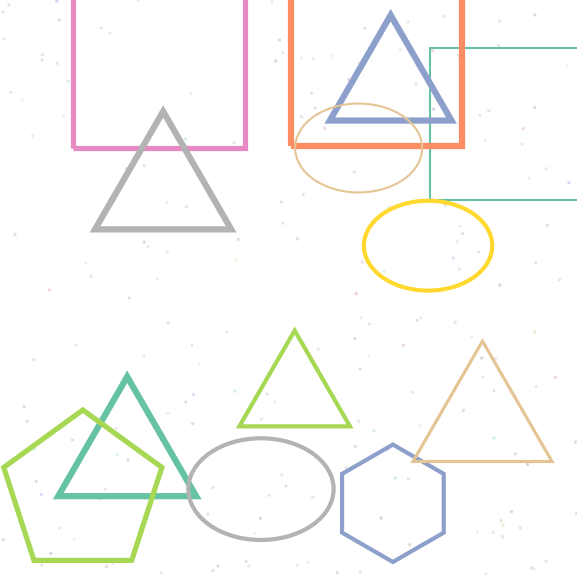[{"shape": "square", "thickness": 1, "radius": 0.66, "center": [0.877, 0.785]}, {"shape": "triangle", "thickness": 3, "radius": 0.69, "center": [0.22, 0.209]}, {"shape": "square", "thickness": 3, "radius": 0.74, "center": [0.651, 0.894]}, {"shape": "triangle", "thickness": 3, "radius": 0.61, "center": [0.676, 0.851]}, {"shape": "hexagon", "thickness": 2, "radius": 0.51, "center": [0.68, 0.128]}, {"shape": "square", "thickness": 2.5, "radius": 0.74, "center": [0.275, 0.892]}, {"shape": "pentagon", "thickness": 2.5, "radius": 0.72, "center": [0.143, 0.145]}, {"shape": "triangle", "thickness": 2, "radius": 0.55, "center": [0.51, 0.316]}, {"shape": "oval", "thickness": 2, "radius": 0.56, "center": [0.741, 0.574]}, {"shape": "triangle", "thickness": 1.5, "radius": 0.69, "center": [0.836, 0.269]}, {"shape": "oval", "thickness": 1, "radius": 0.55, "center": [0.621, 0.743]}, {"shape": "oval", "thickness": 2, "radius": 0.63, "center": [0.452, 0.152]}, {"shape": "triangle", "thickness": 3, "radius": 0.68, "center": [0.282, 0.67]}]